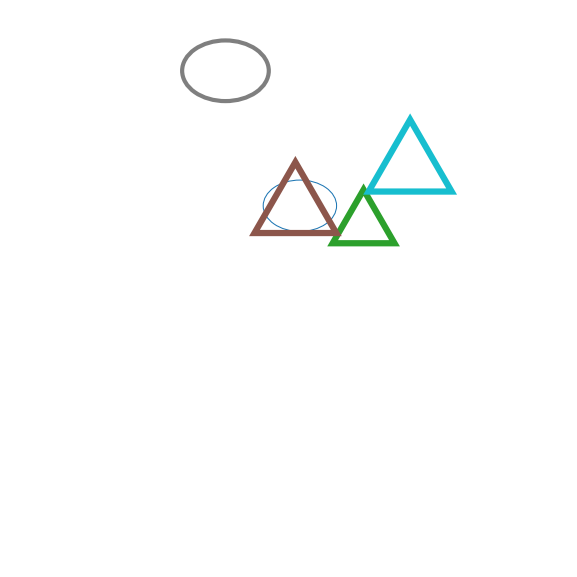[{"shape": "oval", "thickness": 0.5, "radius": 0.32, "center": [0.519, 0.643]}, {"shape": "triangle", "thickness": 3, "radius": 0.31, "center": [0.63, 0.609]}, {"shape": "triangle", "thickness": 3, "radius": 0.41, "center": [0.512, 0.637]}, {"shape": "oval", "thickness": 2, "radius": 0.38, "center": [0.39, 0.877]}, {"shape": "triangle", "thickness": 3, "radius": 0.42, "center": [0.71, 0.709]}]